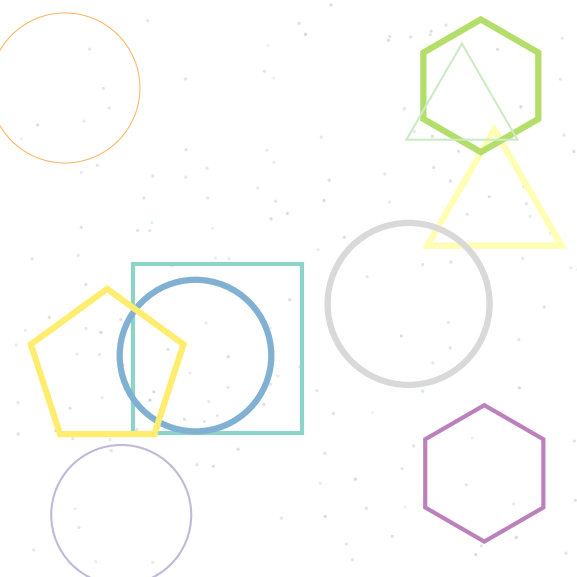[{"shape": "square", "thickness": 2, "radius": 0.73, "center": [0.376, 0.396]}, {"shape": "triangle", "thickness": 3, "radius": 0.67, "center": [0.856, 0.641]}, {"shape": "circle", "thickness": 1, "radius": 0.61, "center": [0.21, 0.107]}, {"shape": "circle", "thickness": 3, "radius": 0.66, "center": [0.339, 0.383]}, {"shape": "circle", "thickness": 0.5, "radius": 0.65, "center": [0.112, 0.847]}, {"shape": "hexagon", "thickness": 3, "radius": 0.57, "center": [0.833, 0.851]}, {"shape": "circle", "thickness": 3, "radius": 0.7, "center": [0.707, 0.473]}, {"shape": "hexagon", "thickness": 2, "radius": 0.59, "center": [0.839, 0.179]}, {"shape": "triangle", "thickness": 1, "radius": 0.55, "center": [0.8, 0.813]}, {"shape": "pentagon", "thickness": 3, "radius": 0.69, "center": [0.186, 0.36]}]